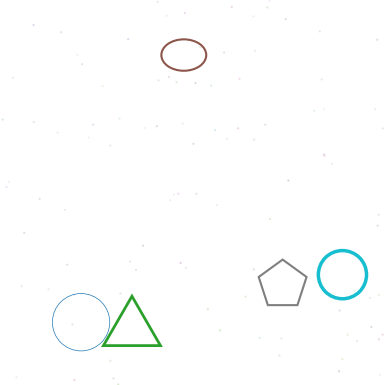[{"shape": "circle", "thickness": 0.5, "radius": 0.37, "center": [0.211, 0.163]}, {"shape": "triangle", "thickness": 2, "radius": 0.43, "center": [0.343, 0.145]}, {"shape": "oval", "thickness": 1.5, "radius": 0.29, "center": [0.477, 0.857]}, {"shape": "pentagon", "thickness": 1.5, "radius": 0.33, "center": [0.734, 0.26]}, {"shape": "circle", "thickness": 2.5, "radius": 0.31, "center": [0.889, 0.287]}]